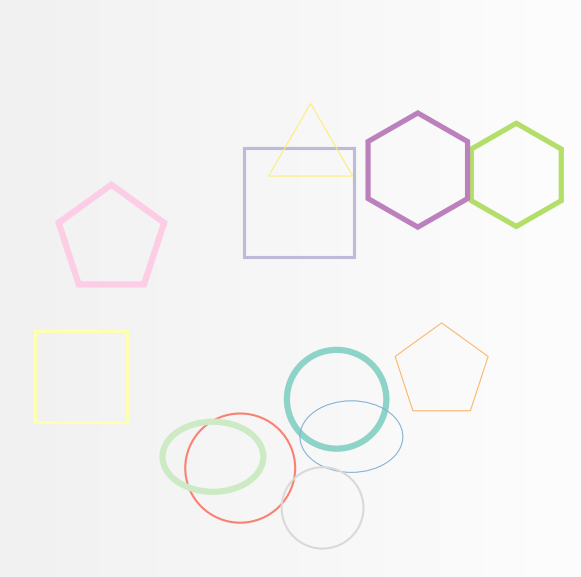[{"shape": "circle", "thickness": 3, "radius": 0.43, "center": [0.579, 0.308]}, {"shape": "square", "thickness": 1.5, "radius": 0.39, "center": [0.139, 0.348]}, {"shape": "square", "thickness": 1.5, "radius": 0.47, "center": [0.515, 0.649]}, {"shape": "circle", "thickness": 1, "radius": 0.47, "center": [0.413, 0.189]}, {"shape": "oval", "thickness": 0.5, "radius": 0.44, "center": [0.605, 0.243]}, {"shape": "pentagon", "thickness": 0.5, "radius": 0.42, "center": [0.76, 0.356]}, {"shape": "hexagon", "thickness": 2.5, "radius": 0.45, "center": [0.888, 0.696]}, {"shape": "pentagon", "thickness": 3, "radius": 0.48, "center": [0.192, 0.584]}, {"shape": "circle", "thickness": 1, "radius": 0.35, "center": [0.555, 0.12]}, {"shape": "hexagon", "thickness": 2.5, "radius": 0.49, "center": [0.719, 0.705]}, {"shape": "oval", "thickness": 3, "radius": 0.43, "center": [0.366, 0.208]}, {"shape": "triangle", "thickness": 0.5, "radius": 0.42, "center": [0.534, 0.736]}]